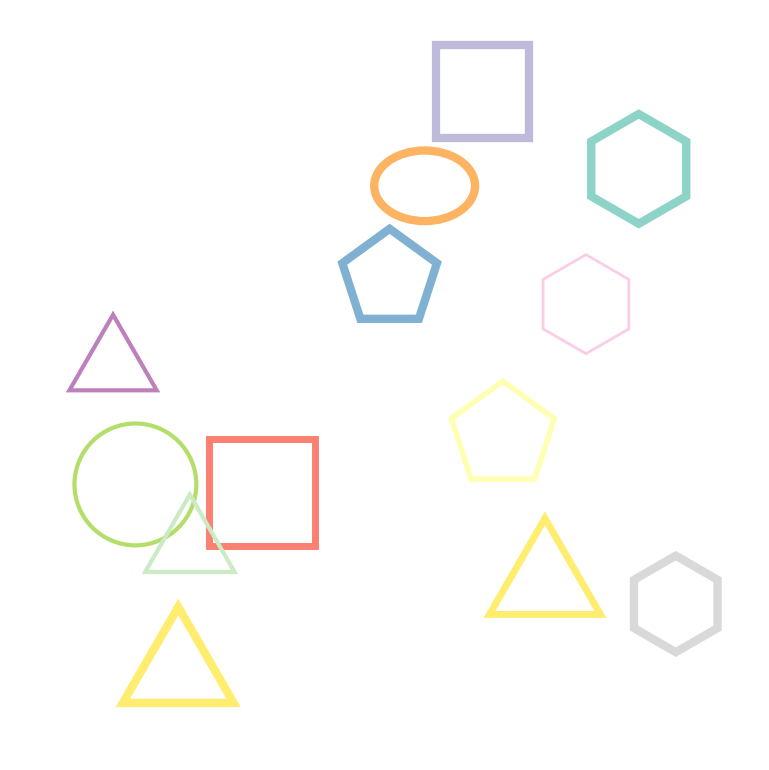[{"shape": "hexagon", "thickness": 3, "radius": 0.36, "center": [0.83, 0.781]}, {"shape": "pentagon", "thickness": 2, "radius": 0.35, "center": [0.653, 0.435]}, {"shape": "square", "thickness": 3, "radius": 0.3, "center": [0.627, 0.881]}, {"shape": "square", "thickness": 2.5, "radius": 0.35, "center": [0.34, 0.36]}, {"shape": "pentagon", "thickness": 3, "radius": 0.32, "center": [0.506, 0.638]}, {"shape": "oval", "thickness": 3, "radius": 0.33, "center": [0.551, 0.759]}, {"shape": "circle", "thickness": 1.5, "radius": 0.4, "center": [0.176, 0.371]}, {"shape": "hexagon", "thickness": 1, "radius": 0.32, "center": [0.761, 0.605]}, {"shape": "hexagon", "thickness": 3, "radius": 0.31, "center": [0.878, 0.216]}, {"shape": "triangle", "thickness": 1.5, "radius": 0.33, "center": [0.147, 0.526]}, {"shape": "triangle", "thickness": 1.5, "radius": 0.34, "center": [0.247, 0.291]}, {"shape": "triangle", "thickness": 3, "radius": 0.42, "center": [0.231, 0.129]}, {"shape": "triangle", "thickness": 2.5, "radius": 0.42, "center": [0.708, 0.244]}]